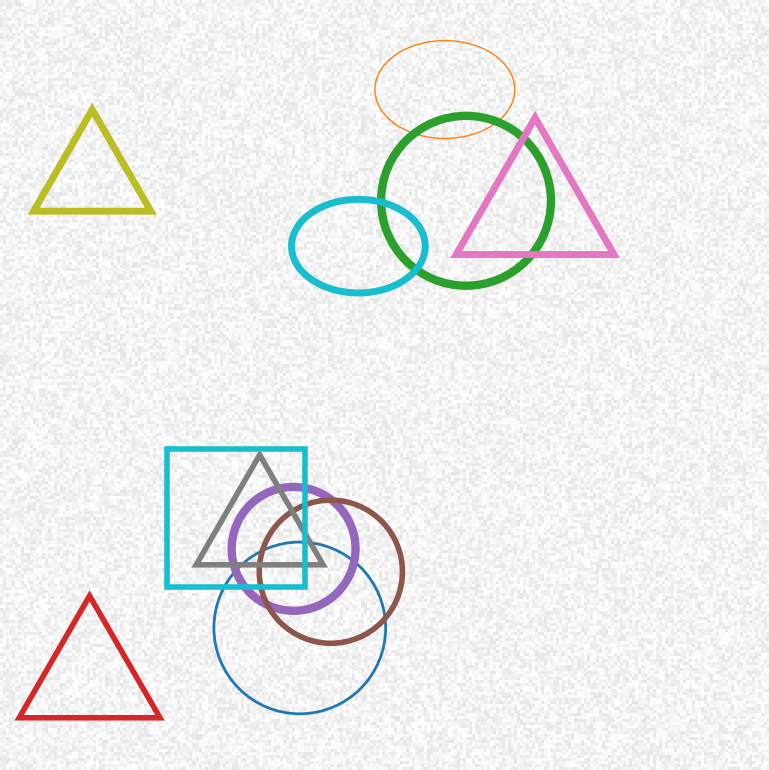[{"shape": "circle", "thickness": 1, "radius": 0.56, "center": [0.389, 0.184]}, {"shape": "oval", "thickness": 0.5, "radius": 0.45, "center": [0.578, 0.884]}, {"shape": "circle", "thickness": 3, "radius": 0.55, "center": [0.605, 0.739]}, {"shape": "triangle", "thickness": 2, "radius": 0.53, "center": [0.116, 0.121]}, {"shape": "circle", "thickness": 3, "radius": 0.4, "center": [0.381, 0.287]}, {"shape": "circle", "thickness": 2, "radius": 0.46, "center": [0.43, 0.258]}, {"shape": "triangle", "thickness": 2.5, "radius": 0.59, "center": [0.695, 0.729]}, {"shape": "triangle", "thickness": 2, "radius": 0.48, "center": [0.337, 0.314]}, {"shape": "triangle", "thickness": 2.5, "radius": 0.44, "center": [0.12, 0.77]}, {"shape": "square", "thickness": 2, "radius": 0.45, "center": [0.307, 0.328]}, {"shape": "oval", "thickness": 2.5, "radius": 0.43, "center": [0.465, 0.68]}]